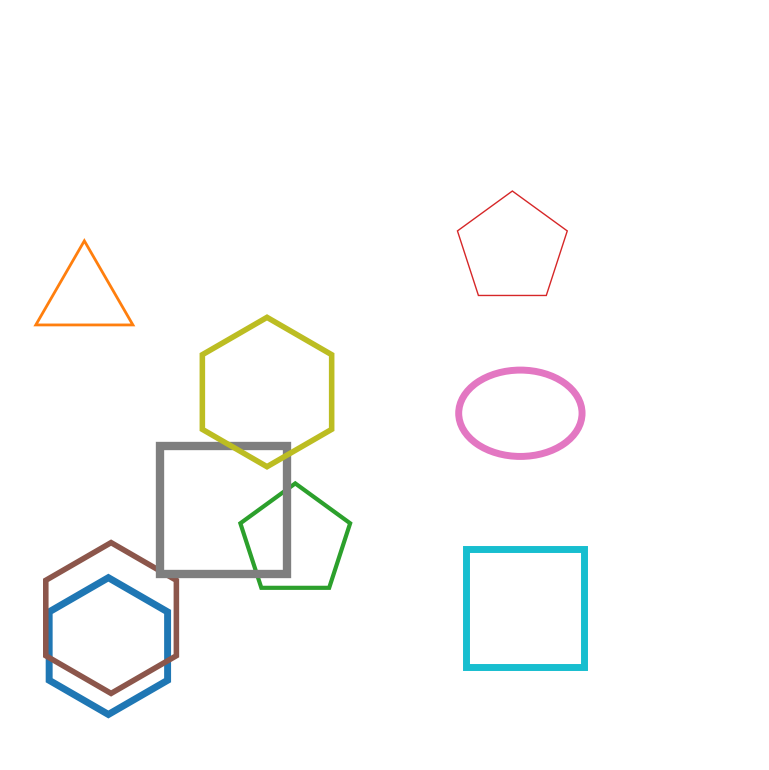[{"shape": "hexagon", "thickness": 2.5, "radius": 0.44, "center": [0.141, 0.161]}, {"shape": "triangle", "thickness": 1, "radius": 0.36, "center": [0.11, 0.614]}, {"shape": "pentagon", "thickness": 1.5, "radius": 0.37, "center": [0.383, 0.297]}, {"shape": "pentagon", "thickness": 0.5, "radius": 0.37, "center": [0.665, 0.677]}, {"shape": "hexagon", "thickness": 2, "radius": 0.49, "center": [0.144, 0.197]}, {"shape": "oval", "thickness": 2.5, "radius": 0.4, "center": [0.676, 0.463]}, {"shape": "square", "thickness": 3, "radius": 0.41, "center": [0.291, 0.338]}, {"shape": "hexagon", "thickness": 2, "radius": 0.48, "center": [0.347, 0.491]}, {"shape": "square", "thickness": 2.5, "radius": 0.38, "center": [0.682, 0.21]}]